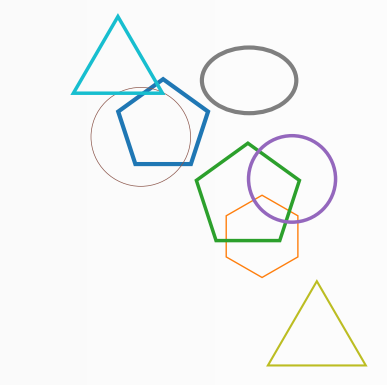[{"shape": "pentagon", "thickness": 3, "radius": 0.61, "center": [0.421, 0.672]}, {"shape": "hexagon", "thickness": 1, "radius": 0.53, "center": [0.676, 0.386]}, {"shape": "pentagon", "thickness": 2.5, "radius": 0.7, "center": [0.64, 0.488]}, {"shape": "circle", "thickness": 2.5, "radius": 0.56, "center": [0.754, 0.535]}, {"shape": "circle", "thickness": 0.5, "radius": 0.64, "center": [0.363, 0.645]}, {"shape": "oval", "thickness": 3, "radius": 0.61, "center": [0.643, 0.791]}, {"shape": "triangle", "thickness": 1.5, "radius": 0.73, "center": [0.818, 0.124]}, {"shape": "triangle", "thickness": 2.5, "radius": 0.66, "center": [0.304, 0.824]}]